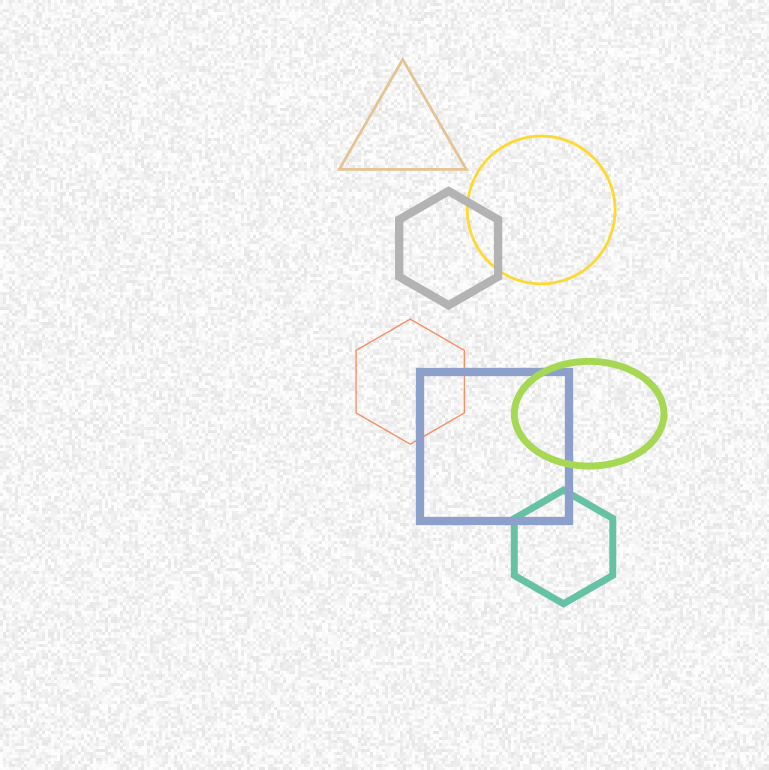[{"shape": "hexagon", "thickness": 2.5, "radius": 0.37, "center": [0.732, 0.29]}, {"shape": "hexagon", "thickness": 0.5, "radius": 0.41, "center": [0.533, 0.504]}, {"shape": "square", "thickness": 3, "radius": 0.48, "center": [0.642, 0.421]}, {"shape": "oval", "thickness": 2.5, "radius": 0.49, "center": [0.765, 0.463]}, {"shape": "circle", "thickness": 1, "radius": 0.48, "center": [0.703, 0.727]}, {"shape": "triangle", "thickness": 1, "radius": 0.48, "center": [0.523, 0.828]}, {"shape": "hexagon", "thickness": 3, "radius": 0.37, "center": [0.583, 0.678]}]